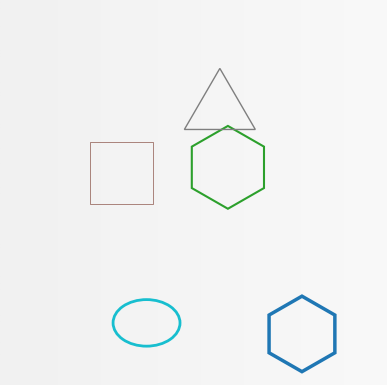[{"shape": "hexagon", "thickness": 2.5, "radius": 0.49, "center": [0.779, 0.133]}, {"shape": "hexagon", "thickness": 1.5, "radius": 0.54, "center": [0.588, 0.565]}, {"shape": "square", "thickness": 0.5, "radius": 0.4, "center": [0.314, 0.551]}, {"shape": "triangle", "thickness": 1, "radius": 0.53, "center": [0.567, 0.717]}, {"shape": "oval", "thickness": 2, "radius": 0.43, "center": [0.378, 0.161]}]